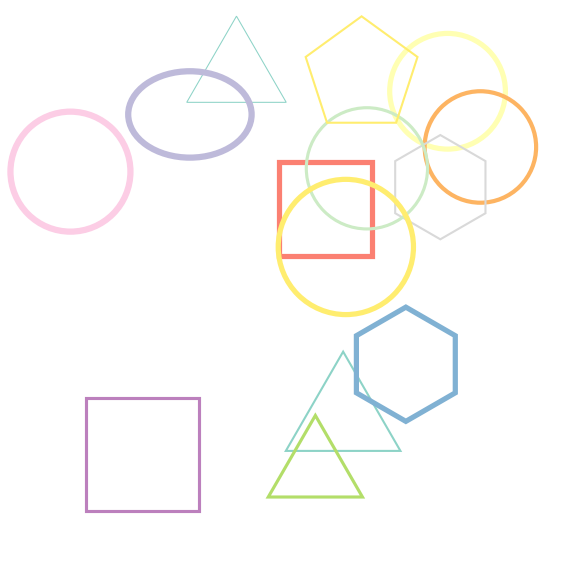[{"shape": "triangle", "thickness": 0.5, "radius": 0.5, "center": [0.409, 0.872]}, {"shape": "triangle", "thickness": 1, "radius": 0.57, "center": [0.594, 0.276]}, {"shape": "circle", "thickness": 2.5, "radius": 0.5, "center": [0.775, 0.841]}, {"shape": "oval", "thickness": 3, "radius": 0.53, "center": [0.329, 0.801]}, {"shape": "square", "thickness": 2.5, "radius": 0.41, "center": [0.564, 0.638]}, {"shape": "hexagon", "thickness": 2.5, "radius": 0.49, "center": [0.703, 0.368]}, {"shape": "circle", "thickness": 2, "radius": 0.48, "center": [0.832, 0.745]}, {"shape": "triangle", "thickness": 1.5, "radius": 0.47, "center": [0.546, 0.186]}, {"shape": "circle", "thickness": 3, "radius": 0.52, "center": [0.122, 0.702]}, {"shape": "hexagon", "thickness": 1, "radius": 0.45, "center": [0.762, 0.675]}, {"shape": "square", "thickness": 1.5, "radius": 0.49, "center": [0.247, 0.212]}, {"shape": "circle", "thickness": 1.5, "radius": 0.52, "center": [0.635, 0.708]}, {"shape": "pentagon", "thickness": 1, "radius": 0.51, "center": [0.626, 0.869]}, {"shape": "circle", "thickness": 2.5, "radius": 0.59, "center": [0.599, 0.571]}]